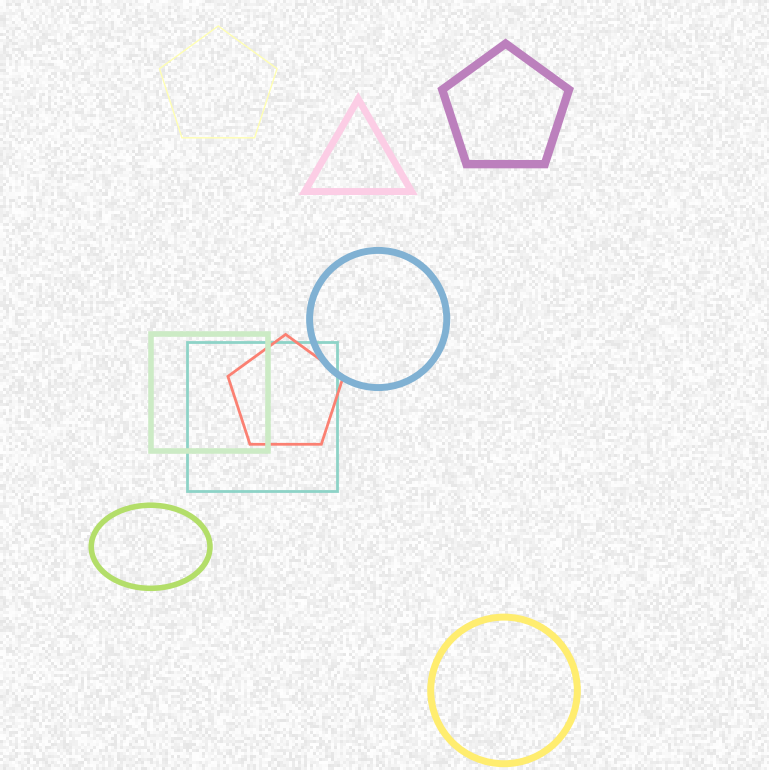[{"shape": "square", "thickness": 1, "radius": 0.49, "center": [0.34, 0.459]}, {"shape": "pentagon", "thickness": 0.5, "radius": 0.4, "center": [0.283, 0.886]}, {"shape": "pentagon", "thickness": 1, "radius": 0.39, "center": [0.371, 0.487]}, {"shape": "circle", "thickness": 2.5, "radius": 0.45, "center": [0.491, 0.586]}, {"shape": "oval", "thickness": 2, "radius": 0.39, "center": [0.196, 0.29]}, {"shape": "triangle", "thickness": 2.5, "radius": 0.4, "center": [0.465, 0.791]}, {"shape": "pentagon", "thickness": 3, "radius": 0.43, "center": [0.657, 0.857]}, {"shape": "square", "thickness": 2, "radius": 0.38, "center": [0.272, 0.49]}, {"shape": "circle", "thickness": 2.5, "radius": 0.48, "center": [0.655, 0.103]}]